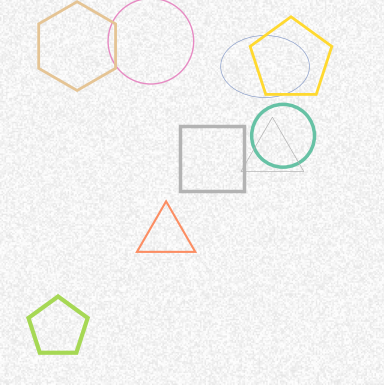[{"shape": "circle", "thickness": 2.5, "radius": 0.41, "center": [0.735, 0.647]}, {"shape": "triangle", "thickness": 1.5, "radius": 0.44, "center": [0.431, 0.39]}, {"shape": "oval", "thickness": 0.5, "radius": 0.58, "center": [0.688, 0.827]}, {"shape": "circle", "thickness": 1, "radius": 0.56, "center": [0.392, 0.893]}, {"shape": "pentagon", "thickness": 3, "radius": 0.4, "center": [0.151, 0.149]}, {"shape": "pentagon", "thickness": 2, "radius": 0.56, "center": [0.756, 0.845]}, {"shape": "hexagon", "thickness": 2, "radius": 0.58, "center": [0.2, 0.88]}, {"shape": "triangle", "thickness": 0.5, "radius": 0.47, "center": [0.708, 0.602]}, {"shape": "square", "thickness": 2.5, "radius": 0.42, "center": [0.551, 0.588]}]